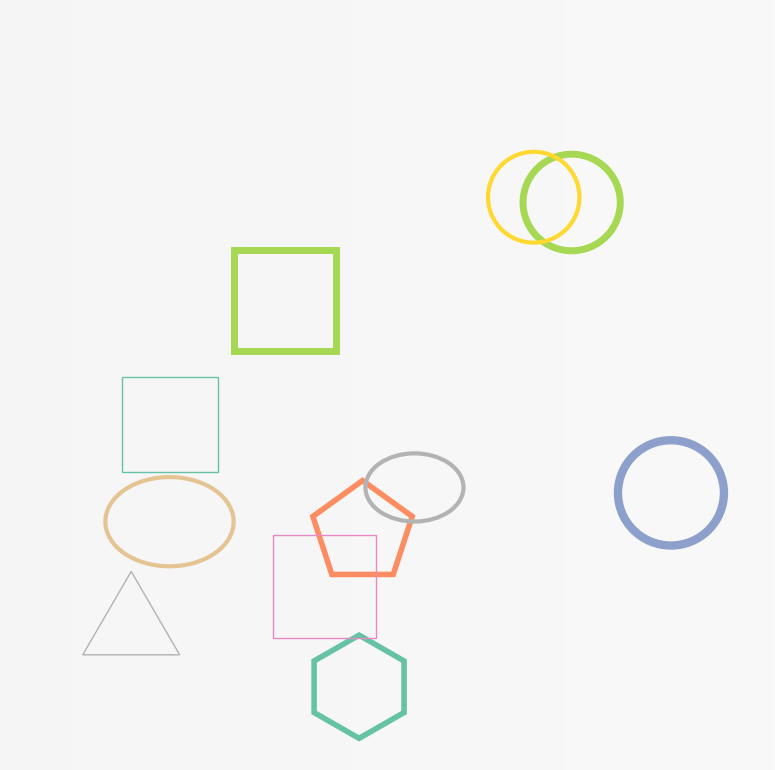[{"shape": "hexagon", "thickness": 2, "radius": 0.34, "center": [0.463, 0.108]}, {"shape": "square", "thickness": 0.5, "radius": 0.31, "center": [0.22, 0.449]}, {"shape": "pentagon", "thickness": 2, "radius": 0.34, "center": [0.468, 0.308]}, {"shape": "circle", "thickness": 3, "radius": 0.34, "center": [0.866, 0.36]}, {"shape": "square", "thickness": 0.5, "radius": 0.33, "center": [0.419, 0.239]}, {"shape": "circle", "thickness": 2.5, "radius": 0.31, "center": [0.738, 0.737]}, {"shape": "square", "thickness": 2.5, "radius": 0.33, "center": [0.367, 0.61]}, {"shape": "circle", "thickness": 1.5, "radius": 0.29, "center": [0.689, 0.744]}, {"shape": "oval", "thickness": 1.5, "radius": 0.41, "center": [0.219, 0.322]}, {"shape": "triangle", "thickness": 0.5, "radius": 0.36, "center": [0.169, 0.186]}, {"shape": "oval", "thickness": 1.5, "radius": 0.32, "center": [0.535, 0.367]}]